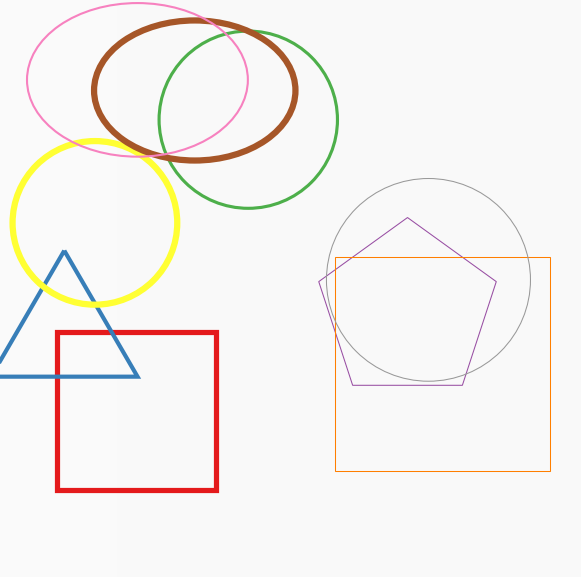[{"shape": "square", "thickness": 2.5, "radius": 0.68, "center": [0.235, 0.288]}, {"shape": "triangle", "thickness": 2, "radius": 0.73, "center": [0.111, 0.42]}, {"shape": "circle", "thickness": 1.5, "radius": 0.77, "center": [0.427, 0.792]}, {"shape": "pentagon", "thickness": 0.5, "radius": 0.8, "center": [0.701, 0.462]}, {"shape": "square", "thickness": 0.5, "radius": 0.93, "center": [0.762, 0.369]}, {"shape": "circle", "thickness": 3, "radius": 0.71, "center": [0.163, 0.613]}, {"shape": "oval", "thickness": 3, "radius": 0.87, "center": [0.335, 0.842]}, {"shape": "oval", "thickness": 1, "radius": 0.95, "center": [0.236, 0.861]}, {"shape": "circle", "thickness": 0.5, "radius": 0.88, "center": [0.737, 0.515]}]